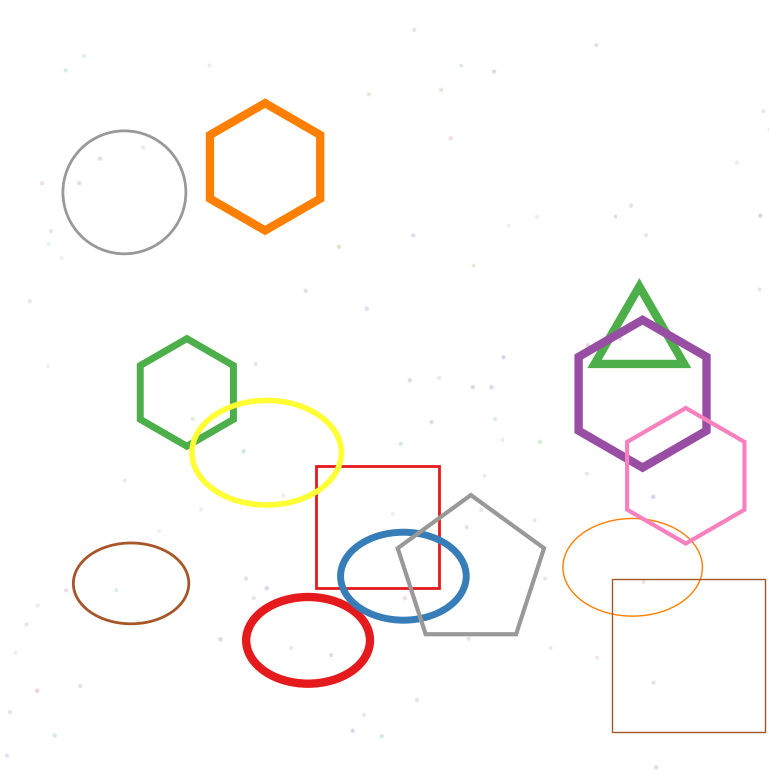[{"shape": "oval", "thickness": 3, "radius": 0.4, "center": [0.4, 0.168]}, {"shape": "square", "thickness": 1, "radius": 0.4, "center": [0.491, 0.315]}, {"shape": "oval", "thickness": 2.5, "radius": 0.41, "center": [0.524, 0.252]}, {"shape": "triangle", "thickness": 3, "radius": 0.34, "center": [0.83, 0.561]}, {"shape": "hexagon", "thickness": 2.5, "radius": 0.35, "center": [0.243, 0.49]}, {"shape": "hexagon", "thickness": 3, "radius": 0.48, "center": [0.834, 0.489]}, {"shape": "hexagon", "thickness": 3, "radius": 0.41, "center": [0.344, 0.783]}, {"shape": "oval", "thickness": 0.5, "radius": 0.45, "center": [0.822, 0.263]}, {"shape": "oval", "thickness": 2, "radius": 0.49, "center": [0.346, 0.412]}, {"shape": "square", "thickness": 0.5, "radius": 0.5, "center": [0.895, 0.148]}, {"shape": "oval", "thickness": 1, "radius": 0.37, "center": [0.17, 0.242]}, {"shape": "hexagon", "thickness": 1.5, "radius": 0.44, "center": [0.891, 0.382]}, {"shape": "circle", "thickness": 1, "radius": 0.4, "center": [0.162, 0.75]}, {"shape": "pentagon", "thickness": 1.5, "radius": 0.5, "center": [0.612, 0.257]}]